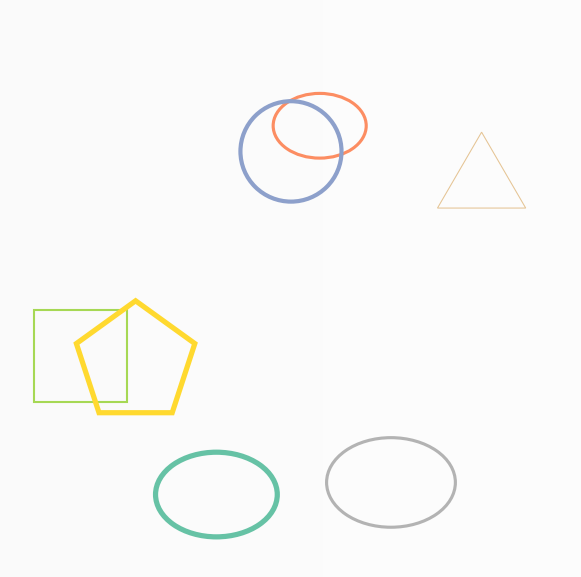[{"shape": "oval", "thickness": 2.5, "radius": 0.52, "center": [0.372, 0.143]}, {"shape": "oval", "thickness": 1.5, "radius": 0.4, "center": [0.55, 0.781]}, {"shape": "circle", "thickness": 2, "radius": 0.43, "center": [0.501, 0.737]}, {"shape": "square", "thickness": 1, "radius": 0.4, "center": [0.139, 0.383]}, {"shape": "pentagon", "thickness": 2.5, "radius": 0.54, "center": [0.233, 0.371]}, {"shape": "triangle", "thickness": 0.5, "radius": 0.44, "center": [0.829, 0.683]}, {"shape": "oval", "thickness": 1.5, "radius": 0.55, "center": [0.673, 0.164]}]